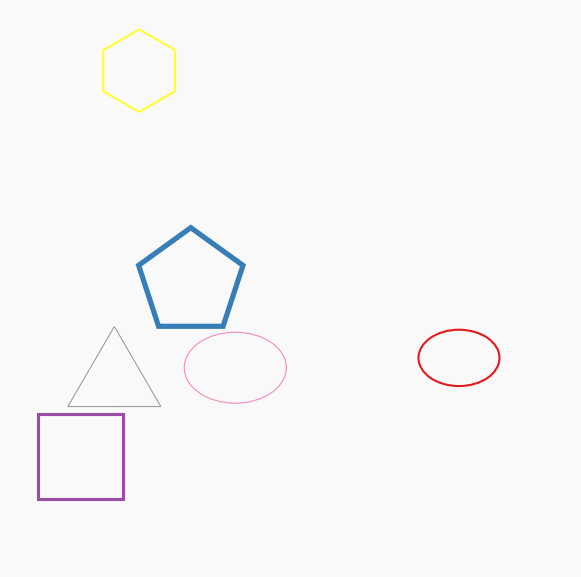[{"shape": "oval", "thickness": 1, "radius": 0.35, "center": [0.79, 0.379]}, {"shape": "pentagon", "thickness": 2.5, "radius": 0.47, "center": [0.328, 0.51]}, {"shape": "square", "thickness": 1.5, "radius": 0.37, "center": [0.139, 0.208]}, {"shape": "hexagon", "thickness": 1, "radius": 0.36, "center": [0.239, 0.877]}, {"shape": "oval", "thickness": 0.5, "radius": 0.44, "center": [0.405, 0.362]}, {"shape": "triangle", "thickness": 0.5, "radius": 0.46, "center": [0.197, 0.341]}]